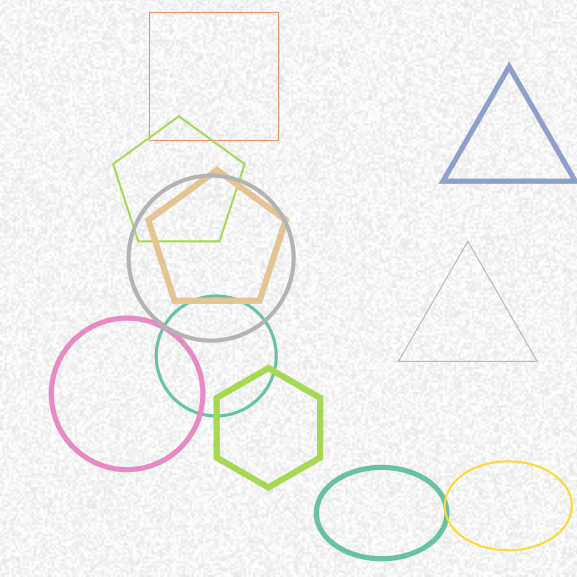[{"shape": "oval", "thickness": 2.5, "radius": 0.57, "center": [0.661, 0.111]}, {"shape": "circle", "thickness": 1.5, "radius": 0.52, "center": [0.374, 0.383]}, {"shape": "square", "thickness": 0.5, "radius": 0.55, "center": [0.37, 0.868]}, {"shape": "triangle", "thickness": 2.5, "radius": 0.66, "center": [0.882, 0.752]}, {"shape": "circle", "thickness": 2.5, "radius": 0.66, "center": [0.22, 0.317]}, {"shape": "hexagon", "thickness": 3, "radius": 0.52, "center": [0.465, 0.258]}, {"shape": "pentagon", "thickness": 1, "radius": 0.6, "center": [0.31, 0.678]}, {"shape": "oval", "thickness": 1, "radius": 0.55, "center": [0.88, 0.123]}, {"shape": "pentagon", "thickness": 3, "radius": 0.63, "center": [0.376, 0.58]}, {"shape": "triangle", "thickness": 0.5, "radius": 0.69, "center": [0.81, 0.443]}, {"shape": "circle", "thickness": 2, "radius": 0.71, "center": [0.366, 0.552]}]